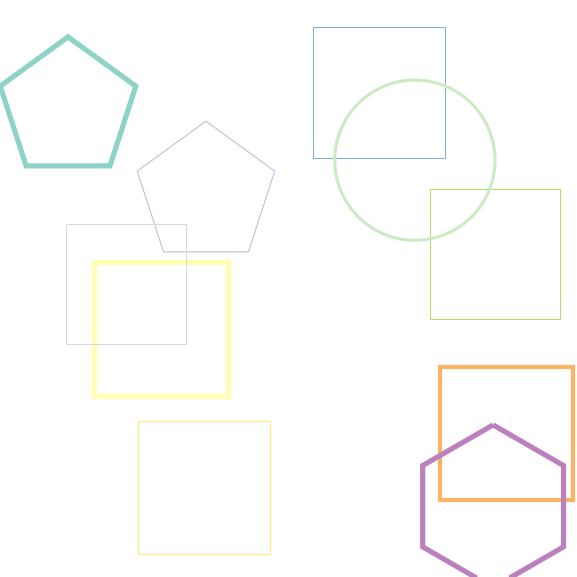[{"shape": "pentagon", "thickness": 2.5, "radius": 0.62, "center": [0.118, 0.812]}, {"shape": "square", "thickness": 2.5, "radius": 0.58, "center": [0.278, 0.43]}, {"shape": "pentagon", "thickness": 0.5, "radius": 0.63, "center": [0.357, 0.664]}, {"shape": "square", "thickness": 0.5, "radius": 0.57, "center": [0.656, 0.839]}, {"shape": "square", "thickness": 2, "radius": 0.58, "center": [0.877, 0.248]}, {"shape": "square", "thickness": 0.5, "radius": 0.56, "center": [0.857, 0.559]}, {"shape": "square", "thickness": 0.5, "radius": 0.52, "center": [0.218, 0.507]}, {"shape": "hexagon", "thickness": 2.5, "radius": 0.7, "center": [0.854, 0.123]}, {"shape": "circle", "thickness": 1.5, "radius": 0.69, "center": [0.718, 0.722]}, {"shape": "square", "thickness": 0.5, "radius": 0.57, "center": [0.353, 0.155]}]